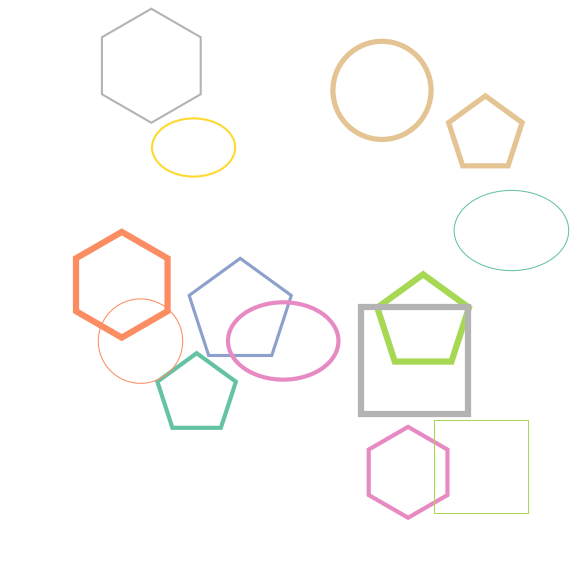[{"shape": "pentagon", "thickness": 2, "radius": 0.36, "center": [0.341, 0.316]}, {"shape": "oval", "thickness": 0.5, "radius": 0.5, "center": [0.886, 0.6]}, {"shape": "circle", "thickness": 0.5, "radius": 0.37, "center": [0.243, 0.408]}, {"shape": "hexagon", "thickness": 3, "radius": 0.46, "center": [0.211, 0.506]}, {"shape": "pentagon", "thickness": 1.5, "radius": 0.46, "center": [0.416, 0.459]}, {"shape": "oval", "thickness": 2, "radius": 0.48, "center": [0.49, 0.409]}, {"shape": "hexagon", "thickness": 2, "radius": 0.39, "center": [0.707, 0.181]}, {"shape": "pentagon", "thickness": 3, "radius": 0.42, "center": [0.733, 0.441]}, {"shape": "square", "thickness": 0.5, "radius": 0.41, "center": [0.833, 0.191]}, {"shape": "oval", "thickness": 1, "radius": 0.36, "center": [0.335, 0.744]}, {"shape": "pentagon", "thickness": 2.5, "radius": 0.33, "center": [0.84, 0.766]}, {"shape": "circle", "thickness": 2.5, "radius": 0.42, "center": [0.661, 0.843]}, {"shape": "hexagon", "thickness": 1, "radius": 0.49, "center": [0.262, 0.885]}, {"shape": "square", "thickness": 3, "radius": 0.46, "center": [0.718, 0.376]}]